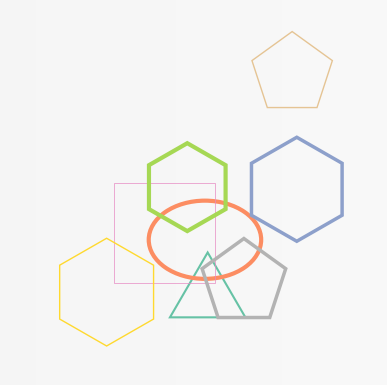[{"shape": "triangle", "thickness": 1.5, "radius": 0.56, "center": [0.536, 0.232]}, {"shape": "oval", "thickness": 3, "radius": 0.73, "center": [0.529, 0.377]}, {"shape": "hexagon", "thickness": 2.5, "radius": 0.68, "center": [0.766, 0.508]}, {"shape": "square", "thickness": 0.5, "radius": 0.65, "center": [0.425, 0.395]}, {"shape": "hexagon", "thickness": 3, "radius": 0.57, "center": [0.483, 0.514]}, {"shape": "hexagon", "thickness": 1, "radius": 0.7, "center": [0.275, 0.241]}, {"shape": "pentagon", "thickness": 1, "radius": 0.55, "center": [0.754, 0.809]}, {"shape": "pentagon", "thickness": 2.5, "radius": 0.57, "center": [0.629, 0.267]}]